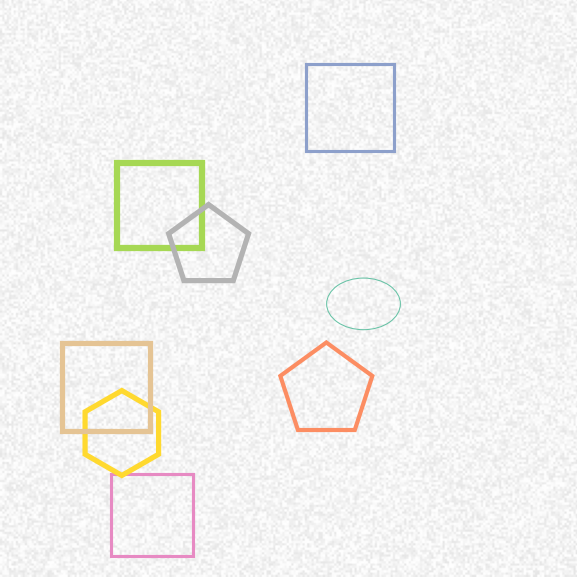[{"shape": "oval", "thickness": 0.5, "radius": 0.32, "center": [0.629, 0.473]}, {"shape": "pentagon", "thickness": 2, "radius": 0.42, "center": [0.565, 0.322]}, {"shape": "square", "thickness": 1.5, "radius": 0.38, "center": [0.606, 0.813]}, {"shape": "square", "thickness": 1.5, "radius": 0.36, "center": [0.264, 0.108]}, {"shape": "square", "thickness": 3, "radius": 0.37, "center": [0.276, 0.643]}, {"shape": "hexagon", "thickness": 2.5, "radius": 0.37, "center": [0.211, 0.249]}, {"shape": "square", "thickness": 2.5, "radius": 0.38, "center": [0.183, 0.329]}, {"shape": "pentagon", "thickness": 2.5, "radius": 0.36, "center": [0.361, 0.572]}]